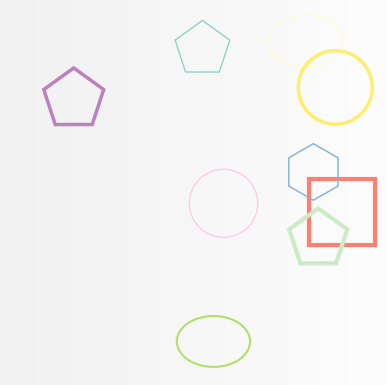[{"shape": "pentagon", "thickness": 1, "radius": 0.37, "center": [0.522, 0.873]}, {"shape": "oval", "thickness": 0.5, "radius": 0.48, "center": [0.789, 0.894]}, {"shape": "square", "thickness": 3, "radius": 0.43, "center": [0.882, 0.449]}, {"shape": "hexagon", "thickness": 1, "radius": 0.37, "center": [0.809, 0.553]}, {"shape": "oval", "thickness": 1.5, "radius": 0.47, "center": [0.551, 0.113]}, {"shape": "circle", "thickness": 1, "radius": 0.44, "center": [0.577, 0.472]}, {"shape": "pentagon", "thickness": 2.5, "radius": 0.41, "center": [0.19, 0.742]}, {"shape": "pentagon", "thickness": 3, "radius": 0.39, "center": [0.821, 0.38]}, {"shape": "circle", "thickness": 2.5, "radius": 0.48, "center": [0.865, 0.773]}]